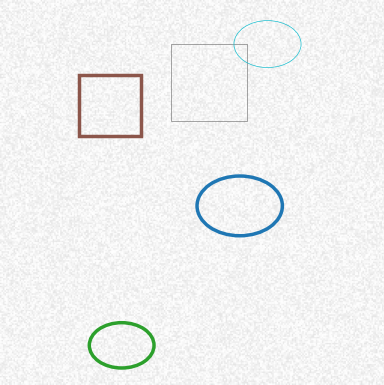[{"shape": "oval", "thickness": 2.5, "radius": 0.55, "center": [0.623, 0.465]}, {"shape": "oval", "thickness": 2.5, "radius": 0.42, "center": [0.316, 0.103]}, {"shape": "square", "thickness": 2.5, "radius": 0.4, "center": [0.285, 0.726]}, {"shape": "square", "thickness": 0.5, "radius": 0.49, "center": [0.544, 0.786]}, {"shape": "oval", "thickness": 0.5, "radius": 0.44, "center": [0.695, 0.885]}]